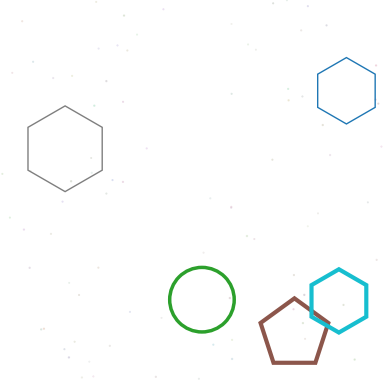[{"shape": "hexagon", "thickness": 1, "radius": 0.43, "center": [0.9, 0.764]}, {"shape": "circle", "thickness": 2.5, "radius": 0.42, "center": [0.525, 0.222]}, {"shape": "pentagon", "thickness": 3, "radius": 0.46, "center": [0.765, 0.133]}, {"shape": "hexagon", "thickness": 1, "radius": 0.56, "center": [0.169, 0.614]}, {"shape": "hexagon", "thickness": 3, "radius": 0.41, "center": [0.88, 0.218]}]